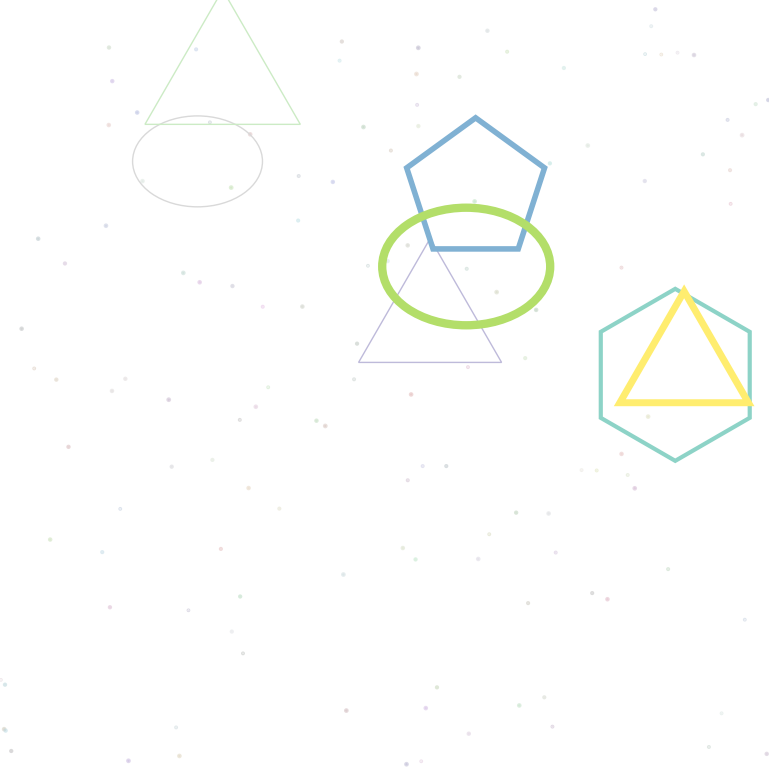[{"shape": "hexagon", "thickness": 1.5, "radius": 0.56, "center": [0.877, 0.513]}, {"shape": "triangle", "thickness": 0.5, "radius": 0.54, "center": [0.559, 0.583]}, {"shape": "pentagon", "thickness": 2, "radius": 0.47, "center": [0.618, 0.753]}, {"shape": "oval", "thickness": 3, "radius": 0.55, "center": [0.605, 0.654]}, {"shape": "oval", "thickness": 0.5, "radius": 0.42, "center": [0.257, 0.79]}, {"shape": "triangle", "thickness": 0.5, "radius": 0.58, "center": [0.289, 0.897]}, {"shape": "triangle", "thickness": 2.5, "radius": 0.48, "center": [0.888, 0.525]}]